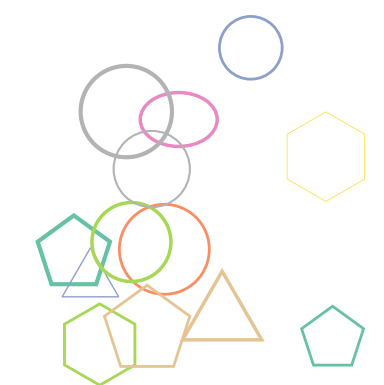[{"shape": "pentagon", "thickness": 2, "radius": 0.42, "center": [0.864, 0.12]}, {"shape": "pentagon", "thickness": 3, "radius": 0.49, "center": [0.192, 0.342]}, {"shape": "circle", "thickness": 2, "radius": 0.58, "center": [0.427, 0.352]}, {"shape": "triangle", "thickness": 1, "radius": 0.42, "center": [0.235, 0.271]}, {"shape": "circle", "thickness": 2, "radius": 0.41, "center": [0.651, 0.876]}, {"shape": "oval", "thickness": 2.5, "radius": 0.5, "center": [0.464, 0.69]}, {"shape": "circle", "thickness": 2.5, "radius": 0.51, "center": [0.341, 0.371]}, {"shape": "hexagon", "thickness": 2, "radius": 0.53, "center": [0.259, 0.105]}, {"shape": "hexagon", "thickness": 0.5, "radius": 0.58, "center": [0.846, 0.593]}, {"shape": "triangle", "thickness": 2.5, "radius": 0.59, "center": [0.577, 0.177]}, {"shape": "pentagon", "thickness": 2, "radius": 0.58, "center": [0.382, 0.143]}, {"shape": "circle", "thickness": 1.5, "radius": 0.5, "center": [0.394, 0.561]}, {"shape": "circle", "thickness": 3, "radius": 0.59, "center": [0.328, 0.71]}]